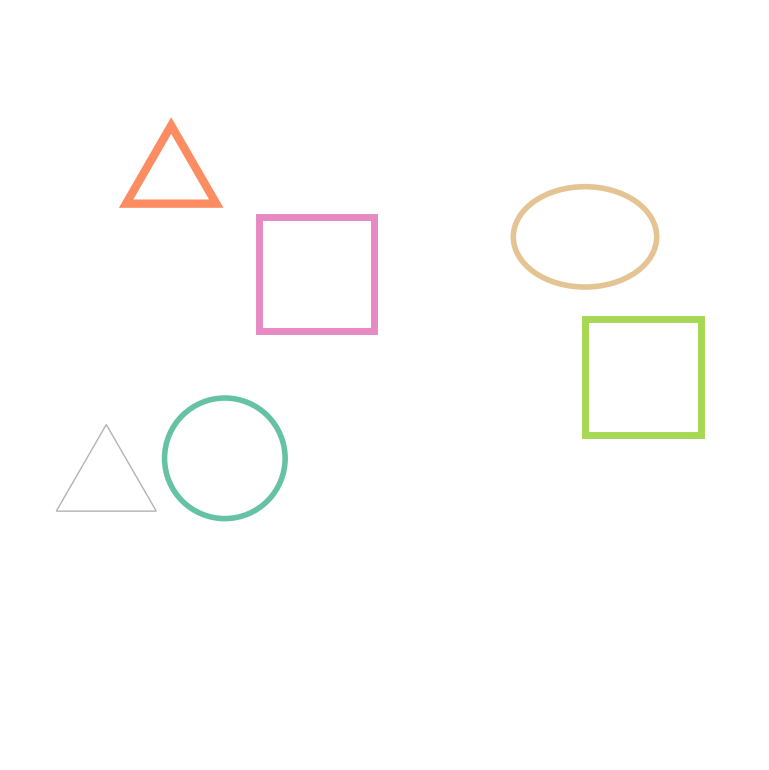[{"shape": "circle", "thickness": 2, "radius": 0.39, "center": [0.292, 0.405]}, {"shape": "triangle", "thickness": 3, "radius": 0.34, "center": [0.222, 0.769]}, {"shape": "square", "thickness": 2.5, "radius": 0.37, "center": [0.411, 0.644]}, {"shape": "square", "thickness": 2.5, "radius": 0.38, "center": [0.835, 0.51]}, {"shape": "oval", "thickness": 2, "radius": 0.47, "center": [0.76, 0.692]}, {"shape": "triangle", "thickness": 0.5, "radius": 0.37, "center": [0.138, 0.374]}]